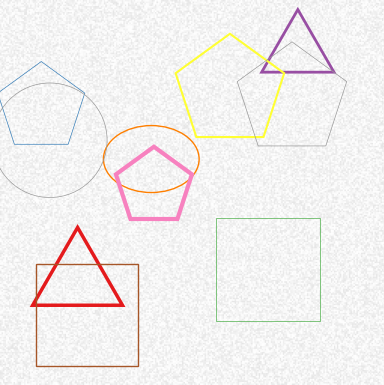[{"shape": "triangle", "thickness": 2.5, "radius": 0.67, "center": [0.202, 0.274]}, {"shape": "pentagon", "thickness": 0.5, "radius": 0.59, "center": [0.107, 0.721]}, {"shape": "square", "thickness": 0.5, "radius": 0.67, "center": [0.696, 0.3]}, {"shape": "triangle", "thickness": 2, "radius": 0.54, "center": [0.774, 0.867]}, {"shape": "oval", "thickness": 1, "radius": 0.62, "center": [0.393, 0.587]}, {"shape": "pentagon", "thickness": 1.5, "radius": 0.74, "center": [0.597, 0.764]}, {"shape": "square", "thickness": 1, "radius": 0.66, "center": [0.226, 0.183]}, {"shape": "pentagon", "thickness": 3, "radius": 0.52, "center": [0.4, 0.515]}, {"shape": "circle", "thickness": 0.5, "radius": 0.74, "center": [0.129, 0.636]}, {"shape": "pentagon", "thickness": 0.5, "radius": 0.75, "center": [0.758, 0.742]}]